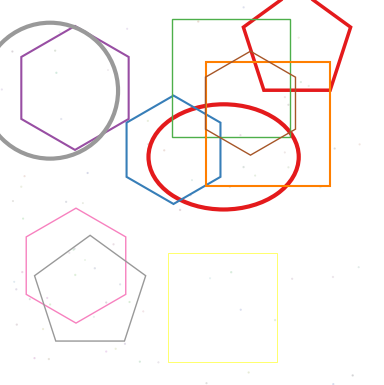[{"shape": "oval", "thickness": 3, "radius": 0.98, "center": [0.581, 0.592]}, {"shape": "pentagon", "thickness": 2.5, "radius": 0.73, "center": [0.771, 0.884]}, {"shape": "hexagon", "thickness": 1.5, "radius": 0.7, "center": [0.451, 0.611]}, {"shape": "square", "thickness": 1, "radius": 0.76, "center": [0.6, 0.797]}, {"shape": "hexagon", "thickness": 1.5, "radius": 0.8, "center": [0.195, 0.772]}, {"shape": "square", "thickness": 1.5, "radius": 0.8, "center": [0.695, 0.678]}, {"shape": "square", "thickness": 0.5, "radius": 0.71, "center": [0.579, 0.201]}, {"shape": "hexagon", "thickness": 1, "radius": 0.67, "center": [0.651, 0.732]}, {"shape": "hexagon", "thickness": 1, "radius": 0.75, "center": [0.197, 0.31]}, {"shape": "circle", "thickness": 3, "radius": 0.88, "center": [0.13, 0.764]}, {"shape": "pentagon", "thickness": 1, "radius": 0.76, "center": [0.234, 0.237]}]